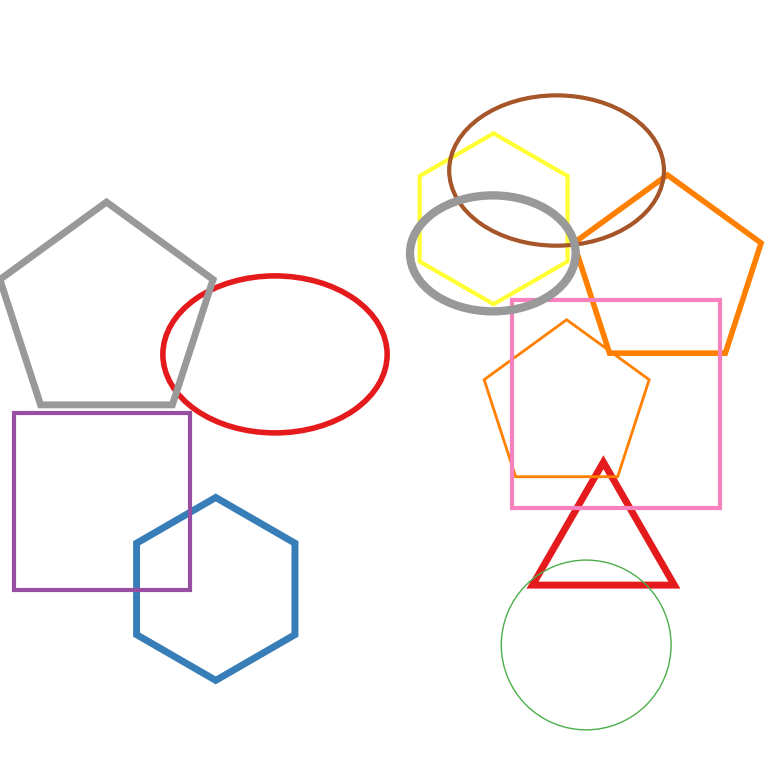[{"shape": "triangle", "thickness": 2.5, "radius": 0.53, "center": [0.784, 0.293]}, {"shape": "oval", "thickness": 2, "radius": 0.73, "center": [0.357, 0.54]}, {"shape": "hexagon", "thickness": 2.5, "radius": 0.59, "center": [0.28, 0.235]}, {"shape": "circle", "thickness": 0.5, "radius": 0.55, "center": [0.761, 0.162]}, {"shape": "square", "thickness": 1.5, "radius": 0.57, "center": [0.132, 0.348]}, {"shape": "pentagon", "thickness": 1, "radius": 0.56, "center": [0.736, 0.472]}, {"shape": "pentagon", "thickness": 2, "radius": 0.64, "center": [0.867, 0.645]}, {"shape": "hexagon", "thickness": 1.5, "radius": 0.55, "center": [0.641, 0.716]}, {"shape": "oval", "thickness": 1.5, "radius": 0.7, "center": [0.723, 0.779]}, {"shape": "square", "thickness": 1.5, "radius": 0.67, "center": [0.8, 0.475]}, {"shape": "pentagon", "thickness": 2.5, "radius": 0.73, "center": [0.138, 0.592]}, {"shape": "oval", "thickness": 3, "radius": 0.54, "center": [0.64, 0.671]}]